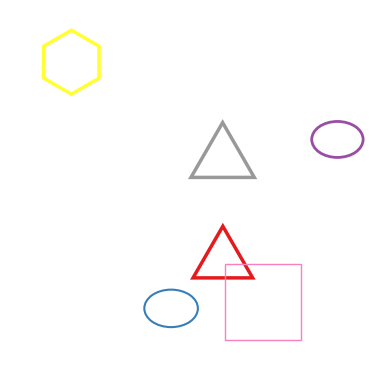[{"shape": "triangle", "thickness": 2.5, "radius": 0.45, "center": [0.579, 0.323]}, {"shape": "oval", "thickness": 1.5, "radius": 0.35, "center": [0.444, 0.199]}, {"shape": "oval", "thickness": 2, "radius": 0.33, "center": [0.876, 0.638]}, {"shape": "hexagon", "thickness": 2.5, "radius": 0.42, "center": [0.185, 0.839]}, {"shape": "square", "thickness": 1, "radius": 0.49, "center": [0.684, 0.216]}, {"shape": "triangle", "thickness": 2.5, "radius": 0.47, "center": [0.578, 0.587]}]